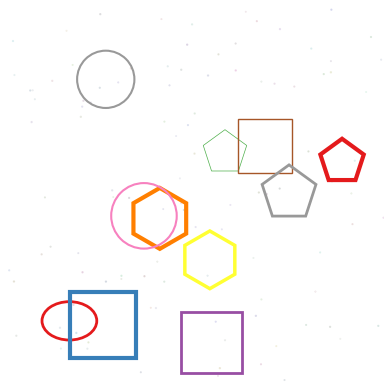[{"shape": "pentagon", "thickness": 3, "radius": 0.3, "center": [0.888, 0.58]}, {"shape": "oval", "thickness": 2, "radius": 0.36, "center": [0.18, 0.167]}, {"shape": "square", "thickness": 3, "radius": 0.43, "center": [0.267, 0.156]}, {"shape": "pentagon", "thickness": 0.5, "radius": 0.3, "center": [0.584, 0.604]}, {"shape": "square", "thickness": 2, "radius": 0.4, "center": [0.55, 0.111]}, {"shape": "hexagon", "thickness": 3, "radius": 0.4, "center": [0.415, 0.433]}, {"shape": "hexagon", "thickness": 2.5, "radius": 0.37, "center": [0.545, 0.325]}, {"shape": "square", "thickness": 1, "radius": 0.35, "center": [0.689, 0.62]}, {"shape": "circle", "thickness": 1.5, "radius": 0.43, "center": [0.374, 0.439]}, {"shape": "circle", "thickness": 1.5, "radius": 0.37, "center": [0.275, 0.794]}, {"shape": "pentagon", "thickness": 2, "radius": 0.37, "center": [0.751, 0.498]}]